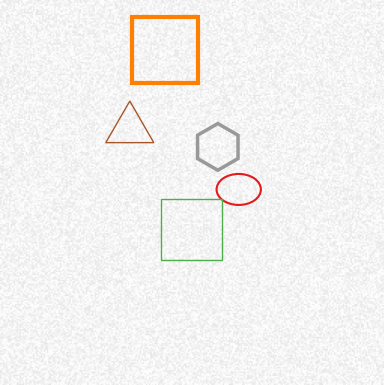[{"shape": "oval", "thickness": 1.5, "radius": 0.29, "center": [0.62, 0.508]}, {"shape": "square", "thickness": 1, "radius": 0.4, "center": [0.499, 0.404]}, {"shape": "square", "thickness": 3, "radius": 0.42, "center": [0.428, 0.87]}, {"shape": "triangle", "thickness": 1, "radius": 0.36, "center": [0.337, 0.665]}, {"shape": "hexagon", "thickness": 2.5, "radius": 0.3, "center": [0.566, 0.618]}]